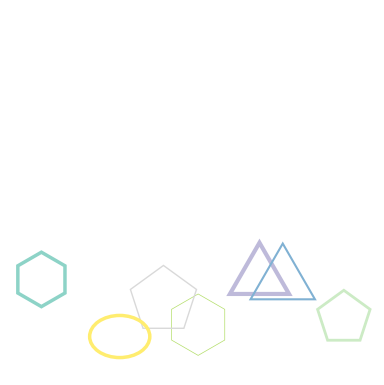[{"shape": "hexagon", "thickness": 2.5, "radius": 0.35, "center": [0.108, 0.274]}, {"shape": "triangle", "thickness": 3, "radius": 0.44, "center": [0.674, 0.281]}, {"shape": "triangle", "thickness": 1.5, "radius": 0.48, "center": [0.734, 0.271]}, {"shape": "hexagon", "thickness": 0.5, "radius": 0.4, "center": [0.515, 0.157]}, {"shape": "pentagon", "thickness": 1, "radius": 0.45, "center": [0.425, 0.22]}, {"shape": "pentagon", "thickness": 2, "radius": 0.36, "center": [0.893, 0.174]}, {"shape": "oval", "thickness": 2.5, "radius": 0.39, "center": [0.311, 0.126]}]